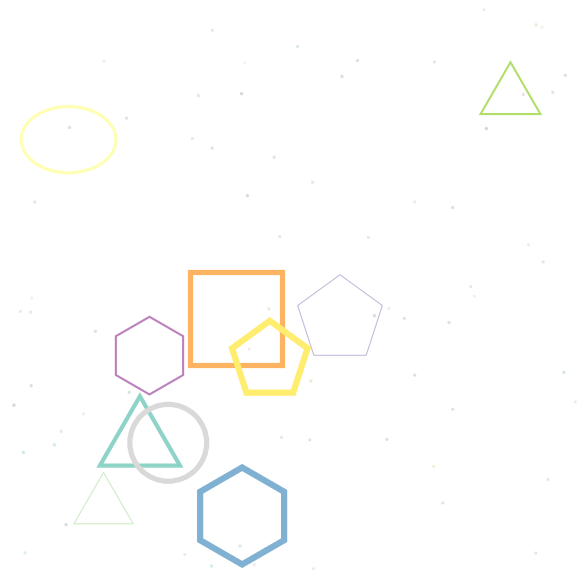[{"shape": "triangle", "thickness": 2, "radius": 0.4, "center": [0.242, 0.233]}, {"shape": "oval", "thickness": 1.5, "radius": 0.41, "center": [0.119, 0.757]}, {"shape": "pentagon", "thickness": 0.5, "radius": 0.39, "center": [0.589, 0.446]}, {"shape": "hexagon", "thickness": 3, "radius": 0.42, "center": [0.419, 0.106]}, {"shape": "square", "thickness": 2.5, "radius": 0.4, "center": [0.409, 0.448]}, {"shape": "triangle", "thickness": 1, "radius": 0.3, "center": [0.884, 0.832]}, {"shape": "circle", "thickness": 2.5, "radius": 0.33, "center": [0.291, 0.232]}, {"shape": "hexagon", "thickness": 1, "radius": 0.34, "center": [0.259, 0.383]}, {"shape": "triangle", "thickness": 0.5, "radius": 0.3, "center": [0.179, 0.122]}, {"shape": "pentagon", "thickness": 3, "radius": 0.34, "center": [0.467, 0.375]}]